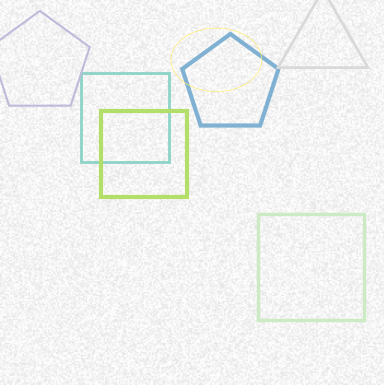[{"shape": "square", "thickness": 2, "radius": 0.57, "center": [0.325, 0.695]}, {"shape": "pentagon", "thickness": 1.5, "radius": 0.68, "center": [0.104, 0.836]}, {"shape": "pentagon", "thickness": 3, "radius": 0.66, "center": [0.598, 0.78]}, {"shape": "square", "thickness": 3, "radius": 0.56, "center": [0.373, 0.599]}, {"shape": "triangle", "thickness": 2, "radius": 0.67, "center": [0.839, 0.892]}, {"shape": "square", "thickness": 2.5, "radius": 0.69, "center": [0.808, 0.306]}, {"shape": "oval", "thickness": 0.5, "radius": 0.59, "center": [0.562, 0.845]}]